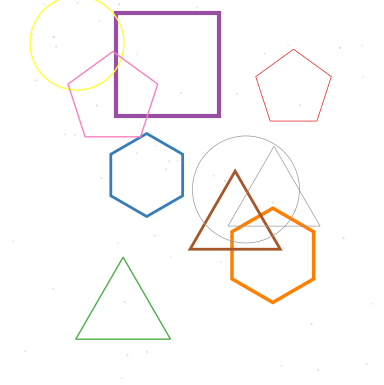[{"shape": "pentagon", "thickness": 0.5, "radius": 0.52, "center": [0.762, 0.769]}, {"shape": "hexagon", "thickness": 2, "radius": 0.54, "center": [0.381, 0.545]}, {"shape": "triangle", "thickness": 1, "radius": 0.71, "center": [0.32, 0.19]}, {"shape": "square", "thickness": 3, "radius": 0.67, "center": [0.435, 0.832]}, {"shape": "hexagon", "thickness": 2.5, "radius": 0.61, "center": [0.709, 0.337]}, {"shape": "circle", "thickness": 1, "radius": 0.61, "center": [0.2, 0.888]}, {"shape": "triangle", "thickness": 2, "radius": 0.68, "center": [0.611, 0.42]}, {"shape": "pentagon", "thickness": 1, "radius": 0.61, "center": [0.293, 0.744]}, {"shape": "circle", "thickness": 0.5, "radius": 0.69, "center": [0.639, 0.508]}, {"shape": "triangle", "thickness": 0.5, "radius": 0.69, "center": [0.712, 0.482]}]